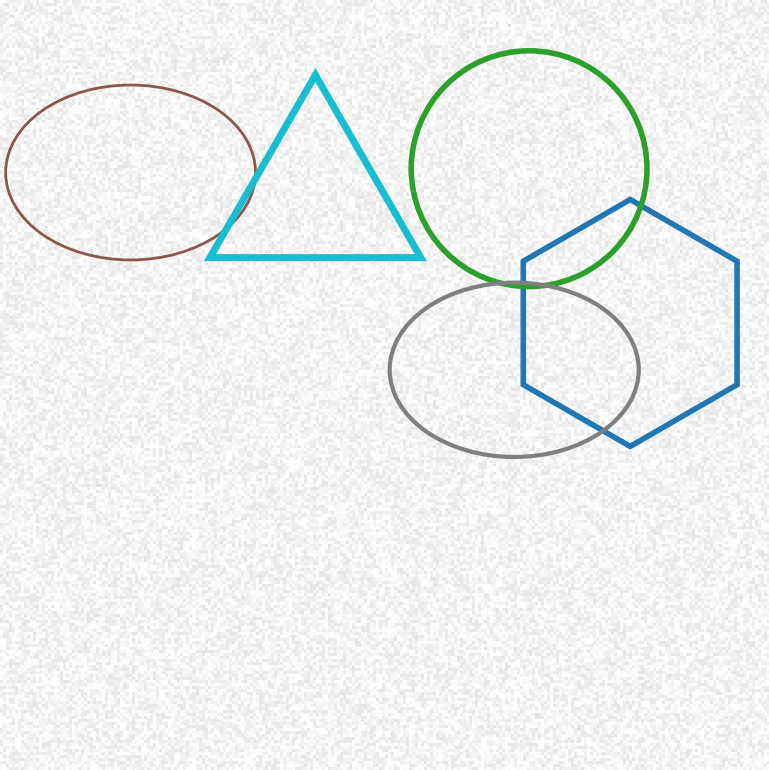[{"shape": "hexagon", "thickness": 2, "radius": 0.8, "center": [0.818, 0.581]}, {"shape": "circle", "thickness": 2, "radius": 0.77, "center": [0.687, 0.781]}, {"shape": "oval", "thickness": 1, "radius": 0.81, "center": [0.17, 0.776]}, {"shape": "oval", "thickness": 1.5, "radius": 0.81, "center": [0.668, 0.52]}, {"shape": "triangle", "thickness": 2.5, "radius": 0.79, "center": [0.41, 0.745]}]